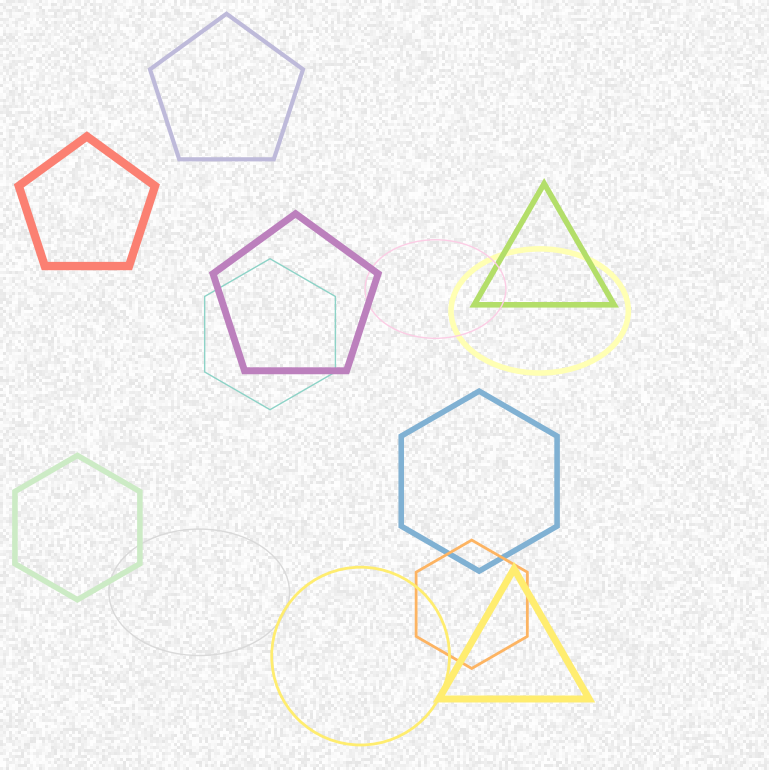[{"shape": "hexagon", "thickness": 0.5, "radius": 0.49, "center": [0.351, 0.566]}, {"shape": "oval", "thickness": 2, "radius": 0.58, "center": [0.701, 0.596]}, {"shape": "pentagon", "thickness": 1.5, "radius": 0.52, "center": [0.294, 0.878]}, {"shape": "pentagon", "thickness": 3, "radius": 0.47, "center": [0.113, 0.73]}, {"shape": "hexagon", "thickness": 2, "radius": 0.58, "center": [0.622, 0.375]}, {"shape": "hexagon", "thickness": 1, "radius": 0.42, "center": [0.613, 0.215]}, {"shape": "triangle", "thickness": 2, "radius": 0.52, "center": [0.707, 0.657]}, {"shape": "oval", "thickness": 0.5, "radius": 0.46, "center": [0.566, 0.625]}, {"shape": "oval", "thickness": 0.5, "radius": 0.59, "center": [0.259, 0.231]}, {"shape": "pentagon", "thickness": 2.5, "radius": 0.56, "center": [0.384, 0.61]}, {"shape": "hexagon", "thickness": 2, "radius": 0.47, "center": [0.101, 0.315]}, {"shape": "triangle", "thickness": 2.5, "radius": 0.56, "center": [0.668, 0.149]}, {"shape": "circle", "thickness": 1, "radius": 0.58, "center": [0.468, 0.148]}]